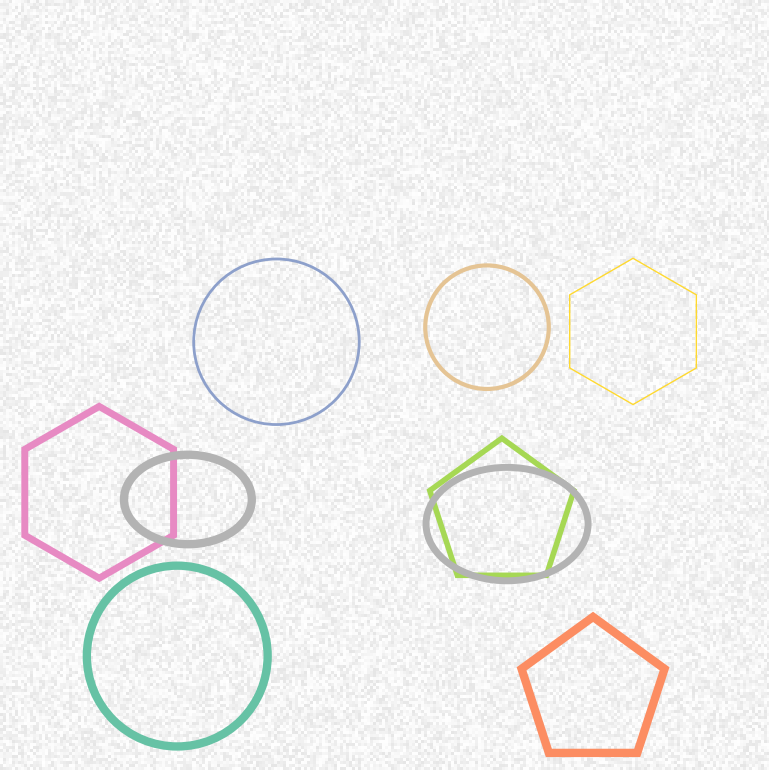[{"shape": "circle", "thickness": 3, "radius": 0.59, "center": [0.23, 0.148]}, {"shape": "pentagon", "thickness": 3, "radius": 0.49, "center": [0.77, 0.101]}, {"shape": "circle", "thickness": 1, "radius": 0.54, "center": [0.359, 0.556]}, {"shape": "hexagon", "thickness": 2.5, "radius": 0.56, "center": [0.129, 0.361]}, {"shape": "pentagon", "thickness": 2, "radius": 0.49, "center": [0.652, 0.332]}, {"shape": "hexagon", "thickness": 0.5, "radius": 0.47, "center": [0.822, 0.57]}, {"shape": "circle", "thickness": 1.5, "radius": 0.4, "center": [0.632, 0.575]}, {"shape": "oval", "thickness": 3, "radius": 0.42, "center": [0.244, 0.351]}, {"shape": "oval", "thickness": 2.5, "radius": 0.53, "center": [0.659, 0.319]}]